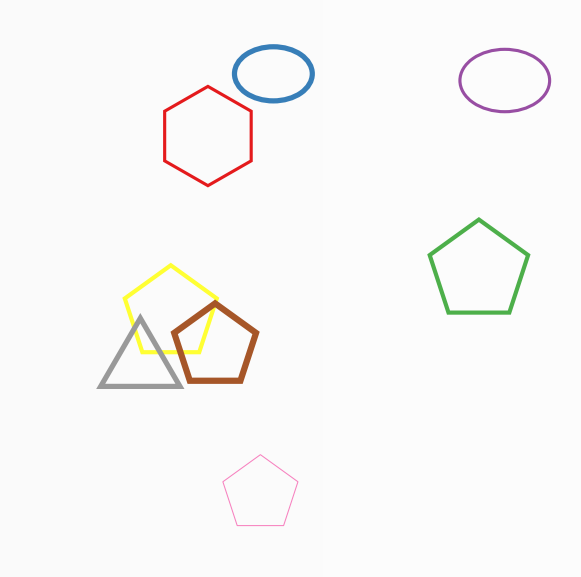[{"shape": "hexagon", "thickness": 1.5, "radius": 0.43, "center": [0.358, 0.764]}, {"shape": "oval", "thickness": 2.5, "radius": 0.33, "center": [0.47, 0.871]}, {"shape": "pentagon", "thickness": 2, "radius": 0.45, "center": [0.824, 0.53]}, {"shape": "oval", "thickness": 1.5, "radius": 0.39, "center": [0.868, 0.86]}, {"shape": "pentagon", "thickness": 2, "radius": 0.42, "center": [0.294, 0.457]}, {"shape": "pentagon", "thickness": 3, "radius": 0.37, "center": [0.37, 0.4]}, {"shape": "pentagon", "thickness": 0.5, "radius": 0.34, "center": [0.448, 0.144]}, {"shape": "triangle", "thickness": 2.5, "radius": 0.39, "center": [0.241, 0.369]}]